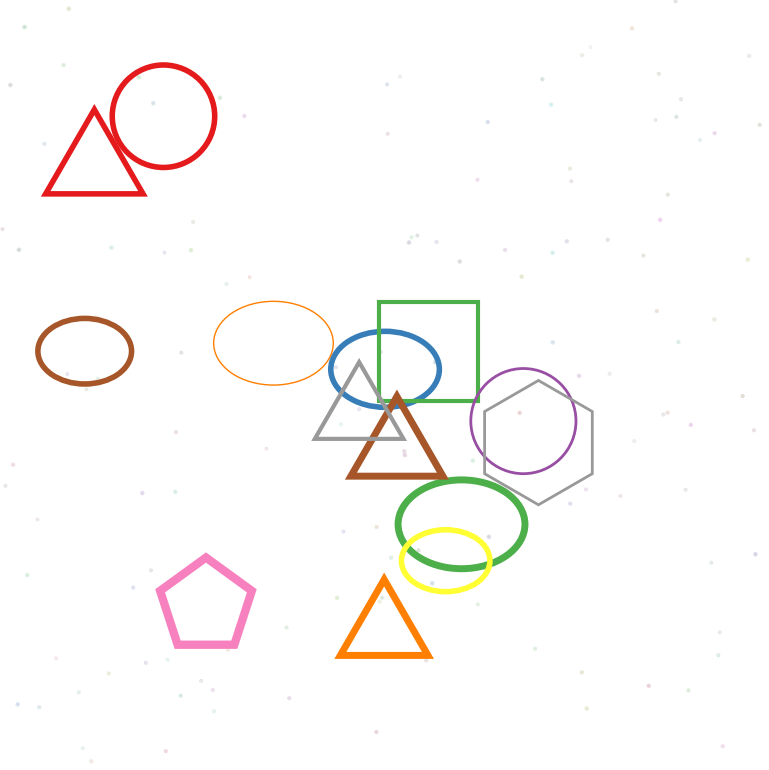[{"shape": "circle", "thickness": 2, "radius": 0.33, "center": [0.212, 0.849]}, {"shape": "triangle", "thickness": 2, "radius": 0.36, "center": [0.123, 0.785]}, {"shape": "oval", "thickness": 2, "radius": 0.35, "center": [0.5, 0.52]}, {"shape": "square", "thickness": 1.5, "radius": 0.32, "center": [0.556, 0.544]}, {"shape": "oval", "thickness": 2.5, "radius": 0.41, "center": [0.599, 0.319]}, {"shape": "circle", "thickness": 1, "radius": 0.34, "center": [0.68, 0.453]}, {"shape": "oval", "thickness": 0.5, "radius": 0.39, "center": [0.355, 0.554]}, {"shape": "triangle", "thickness": 2.5, "radius": 0.33, "center": [0.499, 0.182]}, {"shape": "oval", "thickness": 2, "radius": 0.29, "center": [0.579, 0.272]}, {"shape": "triangle", "thickness": 2.5, "radius": 0.35, "center": [0.515, 0.416]}, {"shape": "oval", "thickness": 2, "radius": 0.3, "center": [0.11, 0.544]}, {"shape": "pentagon", "thickness": 3, "radius": 0.31, "center": [0.267, 0.213]}, {"shape": "triangle", "thickness": 1.5, "radius": 0.33, "center": [0.466, 0.463]}, {"shape": "hexagon", "thickness": 1, "radius": 0.4, "center": [0.699, 0.425]}]